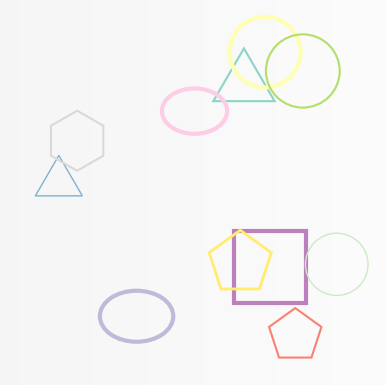[{"shape": "triangle", "thickness": 1.5, "radius": 0.46, "center": [0.63, 0.783]}, {"shape": "circle", "thickness": 3, "radius": 0.46, "center": [0.684, 0.865]}, {"shape": "oval", "thickness": 3, "radius": 0.47, "center": [0.352, 0.179]}, {"shape": "pentagon", "thickness": 1.5, "radius": 0.36, "center": [0.762, 0.129]}, {"shape": "triangle", "thickness": 1, "radius": 0.35, "center": [0.152, 0.526]}, {"shape": "circle", "thickness": 1.5, "radius": 0.48, "center": [0.781, 0.816]}, {"shape": "oval", "thickness": 3, "radius": 0.42, "center": [0.502, 0.711]}, {"shape": "hexagon", "thickness": 1.5, "radius": 0.39, "center": [0.199, 0.634]}, {"shape": "square", "thickness": 3, "radius": 0.46, "center": [0.698, 0.307]}, {"shape": "circle", "thickness": 1, "radius": 0.4, "center": [0.869, 0.313]}, {"shape": "pentagon", "thickness": 2, "radius": 0.42, "center": [0.62, 0.318]}]